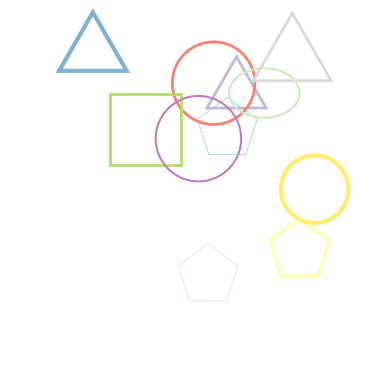[{"shape": "pentagon", "thickness": 0.5, "radius": 0.41, "center": [0.591, 0.665]}, {"shape": "pentagon", "thickness": 2.5, "radius": 0.41, "center": [0.778, 0.349]}, {"shape": "triangle", "thickness": 2, "radius": 0.44, "center": [0.614, 0.764]}, {"shape": "circle", "thickness": 2, "radius": 0.54, "center": [0.555, 0.784]}, {"shape": "triangle", "thickness": 3, "radius": 0.51, "center": [0.241, 0.867]}, {"shape": "square", "thickness": 2, "radius": 0.46, "center": [0.379, 0.663]}, {"shape": "pentagon", "thickness": 0.5, "radius": 0.41, "center": [0.54, 0.285]}, {"shape": "triangle", "thickness": 2, "radius": 0.58, "center": [0.759, 0.849]}, {"shape": "circle", "thickness": 1.5, "radius": 0.55, "center": [0.515, 0.64]}, {"shape": "oval", "thickness": 1.5, "radius": 0.46, "center": [0.687, 0.758]}, {"shape": "circle", "thickness": 3, "radius": 0.44, "center": [0.817, 0.509]}]